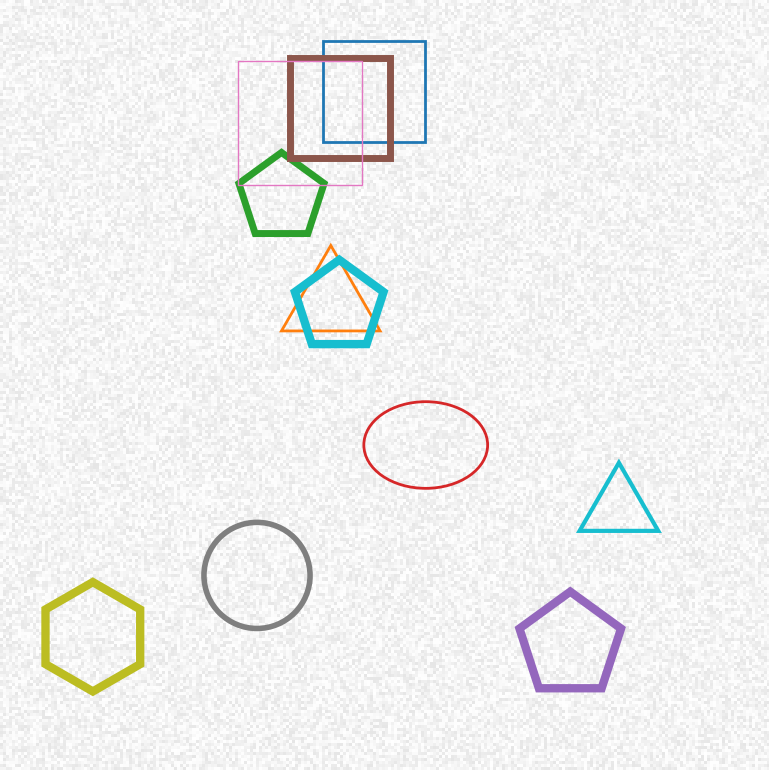[{"shape": "square", "thickness": 1, "radius": 0.33, "center": [0.486, 0.881]}, {"shape": "triangle", "thickness": 1, "radius": 0.37, "center": [0.43, 0.607]}, {"shape": "pentagon", "thickness": 2.5, "radius": 0.29, "center": [0.366, 0.744]}, {"shape": "oval", "thickness": 1, "radius": 0.4, "center": [0.553, 0.422]}, {"shape": "pentagon", "thickness": 3, "radius": 0.35, "center": [0.741, 0.162]}, {"shape": "square", "thickness": 2.5, "radius": 0.32, "center": [0.441, 0.859]}, {"shape": "square", "thickness": 0.5, "radius": 0.4, "center": [0.39, 0.841]}, {"shape": "circle", "thickness": 2, "radius": 0.34, "center": [0.334, 0.253]}, {"shape": "hexagon", "thickness": 3, "radius": 0.36, "center": [0.121, 0.173]}, {"shape": "triangle", "thickness": 1.5, "radius": 0.29, "center": [0.804, 0.34]}, {"shape": "pentagon", "thickness": 3, "radius": 0.3, "center": [0.441, 0.602]}]